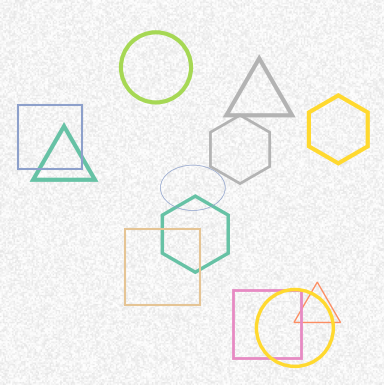[{"shape": "hexagon", "thickness": 2.5, "radius": 0.49, "center": [0.507, 0.392]}, {"shape": "triangle", "thickness": 3, "radius": 0.46, "center": [0.166, 0.579]}, {"shape": "triangle", "thickness": 1, "radius": 0.35, "center": [0.824, 0.197]}, {"shape": "oval", "thickness": 0.5, "radius": 0.42, "center": [0.501, 0.512]}, {"shape": "square", "thickness": 1.5, "radius": 0.41, "center": [0.129, 0.644]}, {"shape": "square", "thickness": 2, "radius": 0.44, "center": [0.694, 0.16]}, {"shape": "circle", "thickness": 3, "radius": 0.46, "center": [0.405, 0.825]}, {"shape": "circle", "thickness": 2.5, "radius": 0.5, "center": [0.766, 0.148]}, {"shape": "hexagon", "thickness": 3, "radius": 0.44, "center": [0.879, 0.664]}, {"shape": "square", "thickness": 1.5, "radius": 0.49, "center": [0.422, 0.307]}, {"shape": "triangle", "thickness": 3, "radius": 0.49, "center": [0.673, 0.75]}, {"shape": "hexagon", "thickness": 2, "radius": 0.44, "center": [0.624, 0.612]}]